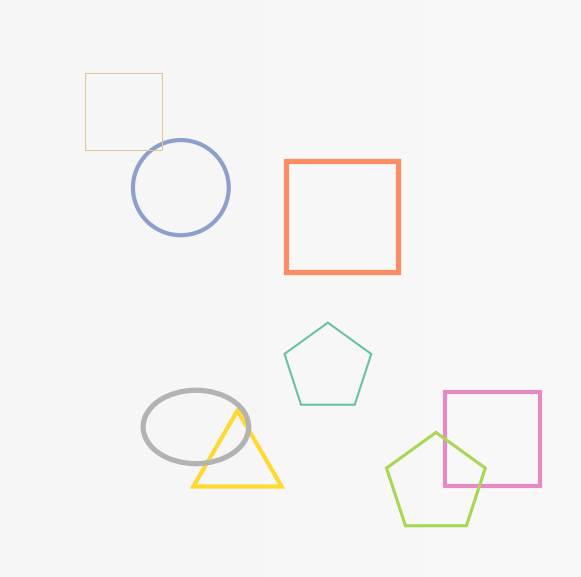[{"shape": "pentagon", "thickness": 1, "radius": 0.39, "center": [0.564, 0.362]}, {"shape": "square", "thickness": 2.5, "radius": 0.48, "center": [0.589, 0.624]}, {"shape": "circle", "thickness": 2, "radius": 0.41, "center": [0.311, 0.674]}, {"shape": "square", "thickness": 2, "radius": 0.41, "center": [0.847, 0.238]}, {"shape": "pentagon", "thickness": 1.5, "radius": 0.45, "center": [0.75, 0.161]}, {"shape": "triangle", "thickness": 2, "radius": 0.44, "center": [0.409, 0.201]}, {"shape": "square", "thickness": 0.5, "radius": 0.33, "center": [0.213, 0.806]}, {"shape": "oval", "thickness": 2.5, "radius": 0.45, "center": [0.337, 0.26]}]